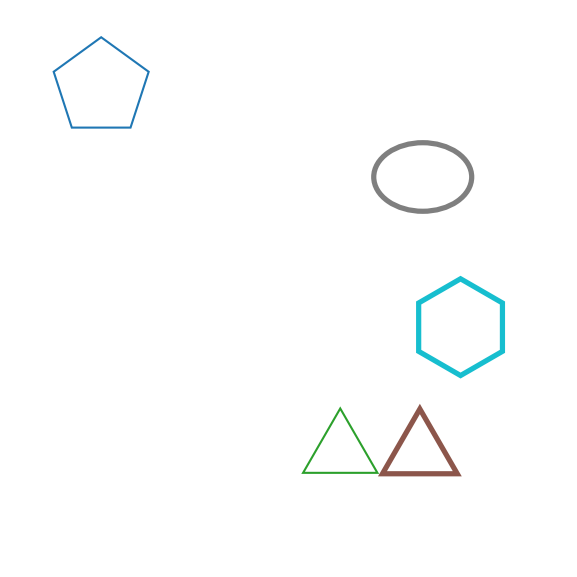[{"shape": "pentagon", "thickness": 1, "radius": 0.43, "center": [0.175, 0.848]}, {"shape": "triangle", "thickness": 1, "radius": 0.37, "center": [0.589, 0.218]}, {"shape": "triangle", "thickness": 2.5, "radius": 0.37, "center": [0.727, 0.216]}, {"shape": "oval", "thickness": 2.5, "radius": 0.42, "center": [0.732, 0.693]}, {"shape": "hexagon", "thickness": 2.5, "radius": 0.42, "center": [0.798, 0.433]}]